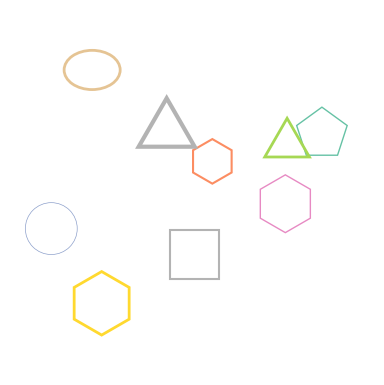[{"shape": "pentagon", "thickness": 1, "radius": 0.34, "center": [0.836, 0.653]}, {"shape": "hexagon", "thickness": 1.5, "radius": 0.29, "center": [0.552, 0.581]}, {"shape": "circle", "thickness": 0.5, "radius": 0.34, "center": [0.133, 0.406]}, {"shape": "hexagon", "thickness": 1, "radius": 0.38, "center": [0.741, 0.471]}, {"shape": "triangle", "thickness": 2, "radius": 0.34, "center": [0.746, 0.626]}, {"shape": "hexagon", "thickness": 2, "radius": 0.41, "center": [0.264, 0.212]}, {"shape": "oval", "thickness": 2, "radius": 0.36, "center": [0.239, 0.818]}, {"shape": "square", "thickness": 1.5, "radius": 0.32, "center": [0.505, 0.339]}, {"shape": "triangle", "thickness": 3, "radius": 0.42, "center": [0.433, 0.661]}]